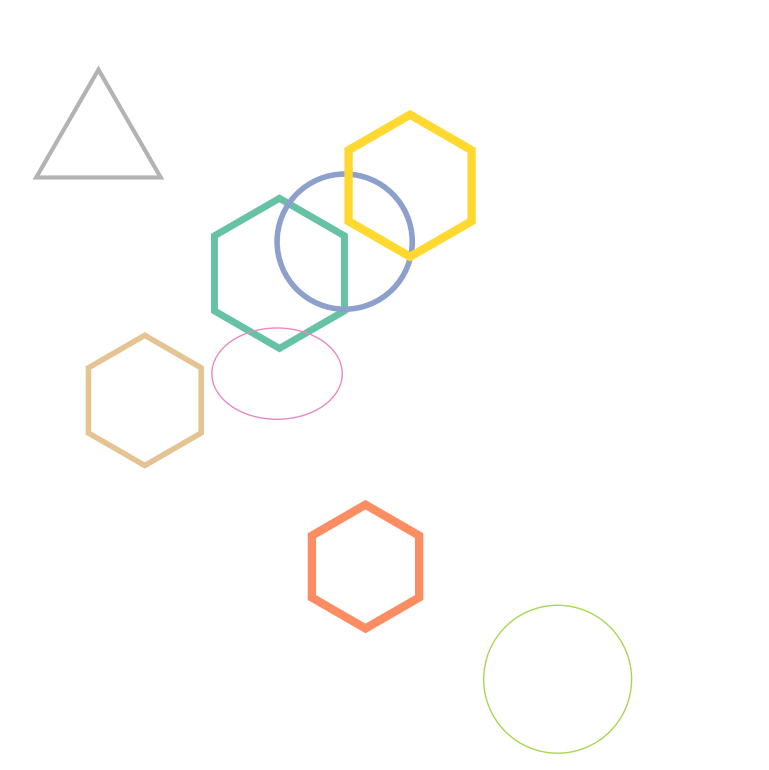[{"shape": "hexagon", "thickness": 2.5, "radius": 0.49, "center": [0.363, 0.645]}, {"shape": "hexagon", "thickness": 3, "radius": 0.4, "center": [0.475, 0.264]}, {"shape": "circle", "thickness": 2, "radius": 0.44, "center": [0.448, 0.686]}, {"shape": "oval", "thickness": 0.5, "radius": 0.42, "center": [0.36, 0.515]}, {"shape": "circle", "thickness": 0.5, "radius": 0.48, "center": [0.724, 0.118]}, {"shape": "hexagon", "thickness": 3, "radius": 0.46, "center": [0.533, 0.759]}, {"shape": "hexagon", "thickness": 2, "radius": 0.42, "center": [0.188, 0.48]}, {"shape": "triangle", "thickness": 1.5, "radius": 0.47, "center": [0.128, 0.816]}]